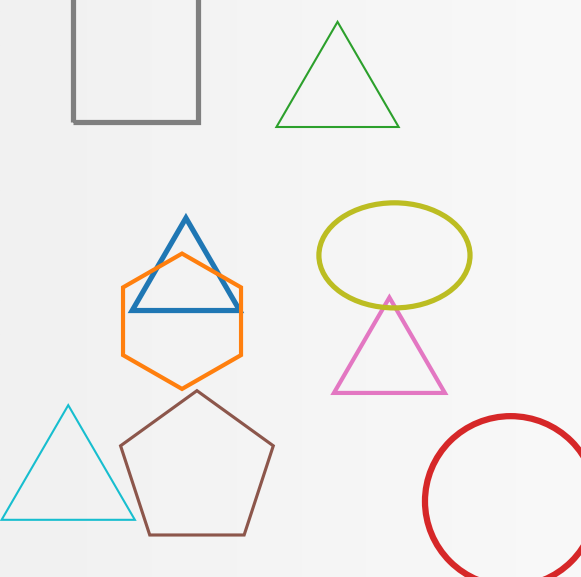[{"shape": "triangle", "thickness": 2.5, "radius": 0.53, "center": [0.32, 0.515]}, {"shape": "hexagon", "thickness": 2, "radius": 0.59, "center": [0.313, 0.443]}, {"shape": "triangle", "thickness": 1, "radius": 0.61, "center": [0.581, 0.84]}, {"shape": "circle", "thickness": 3, "radius": 0.74, "center": [0.879, 0.131]}, {"shape": "pentagon", "thickness": 1.5, "radius": 0.69, "center": [0.339, 0.184]}, {"shape": "triangle", "thickness": 2, "radius": 0.55, "center": [0.67, 0.374]}, {"shape": "square", "thickness": 2.5, "radius": 0.54, "center": [0.233, 0.895]}, {"shape": "oval", "thickness": 2.5, "radius": 0.65, "center": [0.679, 0.557]}, {"shape": "triangle", "thickness": 1, "radius": 0.66, "center": [0.117, 0.165]}]